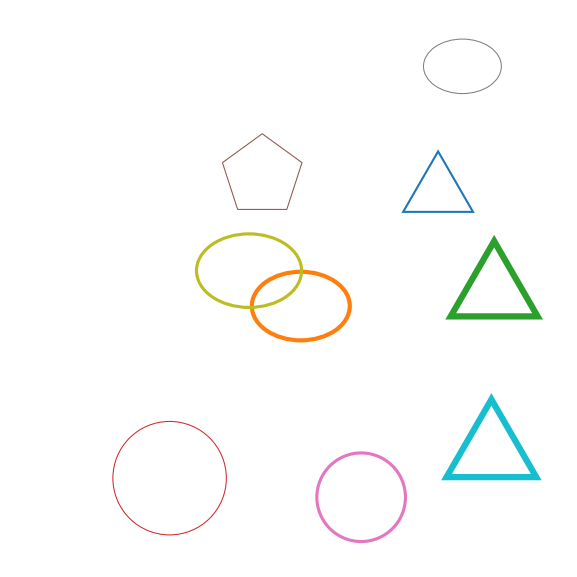[{"shape": "triangle", "thickness": 1, "radius": 0.35, "center": [0.759, 0.667]}, {"shape": "oval", "thickness": 2, "radius": 0.42, "center": [0.521, 0.469]}, {"shape": "triangle", "thickness": 3, "radius": 0.43, "center": [0.856, 0.495]}, {"shape": "circle", "thickness": 0.5, "radius": 0.49, "center": [0.294, 0.171]}, {"shape": "pentagon", "thickness": 0.5, "radius": 0.36, "center": [0.454, 0.695]}, {"shape": "circle", "thickness": 1.5, "radius": 0.38, "center": [0.625, 0.138]}, {"shape": "oval", "thickness": 0.5, "radius": 0.34, "center": [0.801, 0.884]}, {"shape": "oval", "thickness": 1.5, "radius": 0.45, "center": [0.431, 0.53]}, {"shape": "triangle", "thickness": 3, "radius": 0.45, "center": [0.851, 0.218]}]